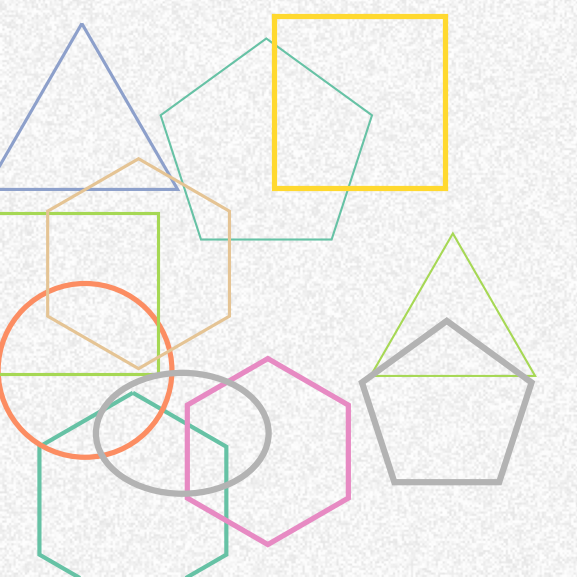[{"shape": "hexagon", "thickness": 2, "radius": 0.93, "center": [0.23, 0.132]}, {"shape": "pentagon", "thickness": 1, "radius": 0.96, "center": [0.461, 0.74]}, {"shape": "circle", "thickness": 2.5, "radius": 0.75, "center": [0.147, 0.358]}, {"shape": "triangle", "thickness": 1.5, "radius": 0.96, "center": [0.142, 0.767]}, {"shape": "hexagon", "thickness": 2.5, "radius": 0.8, "center": [0.464, 0.217]}, {"shape": "square", "thickness": 1.5, "radius": 0.7, "center": [0.134, 0.491]}, {"shape": "triangle", "thickness": 1, "radius": 0.82, "center": [0.784, 0.43]}, {"shape": "square", "thickness": 2.5, "radius": 0.74, "center": [0.623, 0.822]}, {"shape": "hexagon", "thickness": 1.5, "radius": 0.91, "center": [0.24, 0.543]}, {"shape": "pentagon", "thickness": 3, "radius": 0.77, "center": [0.774, 0.289]}, {"shape": "oval", "thickness": 3, "radius": 0.75, "center": [0.316, 0.249]}]